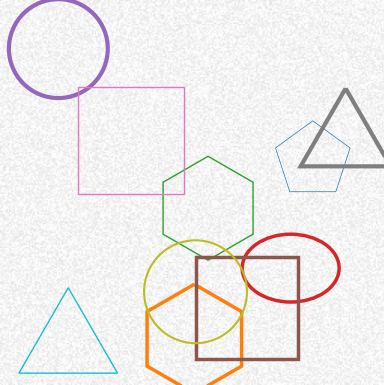[{"shape": "pentagon", "thickness": 0.5, "radius": 0.51, "center": [0.812, 0.584]}, {"shape": "hexagon", "thickness": 2.5, "radius": 0.71, "center": [0.505, 0.12]}, {"shape": "hexagon", "thickness": 1, "radius": 0.67, "center": [0.54, 0.459]}, {"shape": "oval", "thickness": 2.5, "radius": 0.63, "center": [0.755, 0.304]}, {"shape": "circle", "thickness": 3, "radius": 0.64, "center": [0.152, 0.874]}, {"shape": "square", "thickness": 2.5, "radius": 0.66, "center": [0.643, 0.201]}, {"shape": "square", "thickness": 1, "radius": 0.69, "center": [0.341, 0.635]}, {"shape": "triangle", "thickness": 3, "radius": 0.67, "center": [0.898, 0.635]}, {"shape": "circle", "thickness": 1.5, "radius": 0.67, "center": [0.508, 0.242]}, {"shape": "triangle", "thickness": 1, "radius": 0.74, "center": [0.177, 0.105]}]